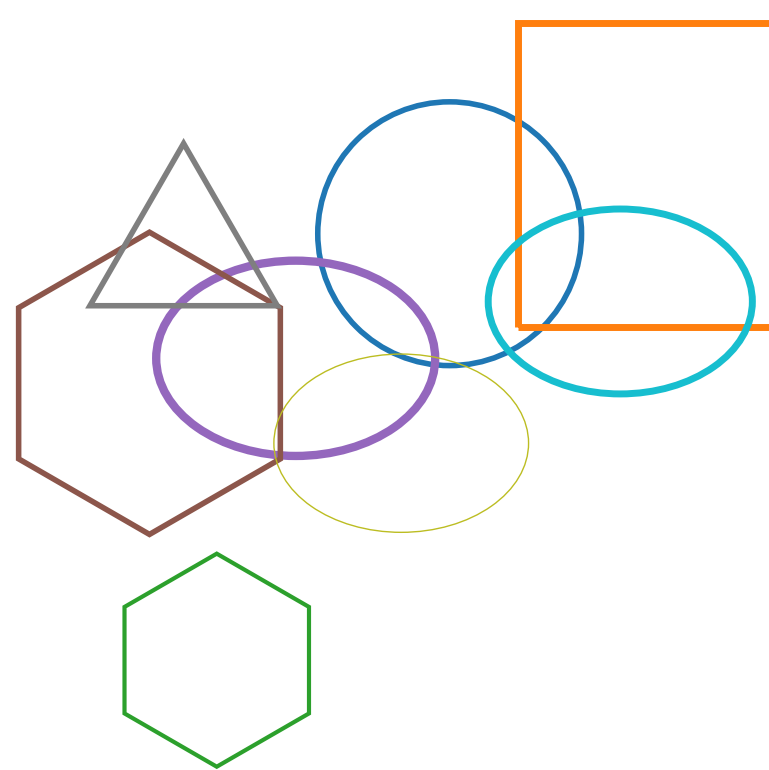[{"shape": "circle", "thickness": 2, "radius": 0.86, "center": [0.584, 0.696]}, {"shape": "square", "thickness": 2.5, "radius": 0.99, "center": [0.869, 0.773]}, {"shape": "hexagon", "thickness": 1.5, "radius": 0.69, "center": [0.281, 0.143]}, {"shape": "oval", "thickness": 3, "radius": 0.91, "center": [0.384, 0.535]}, {"shape": "hexagon", "thickness": 2, "radius": 0.98, "center": [0.194, 0.502]}, {"shape": "triangle", "thickness": 2, "radius": 0.7, "center": [0.238, 0.673]}, {"shape": "oval", "thickness": 0.5, "radius": 0.83, "center": [0.521, 0.424]}, {"shape": "oval", "thickness": 2.5, "radius": 0.86, "center": [0.806, 0.608]}]